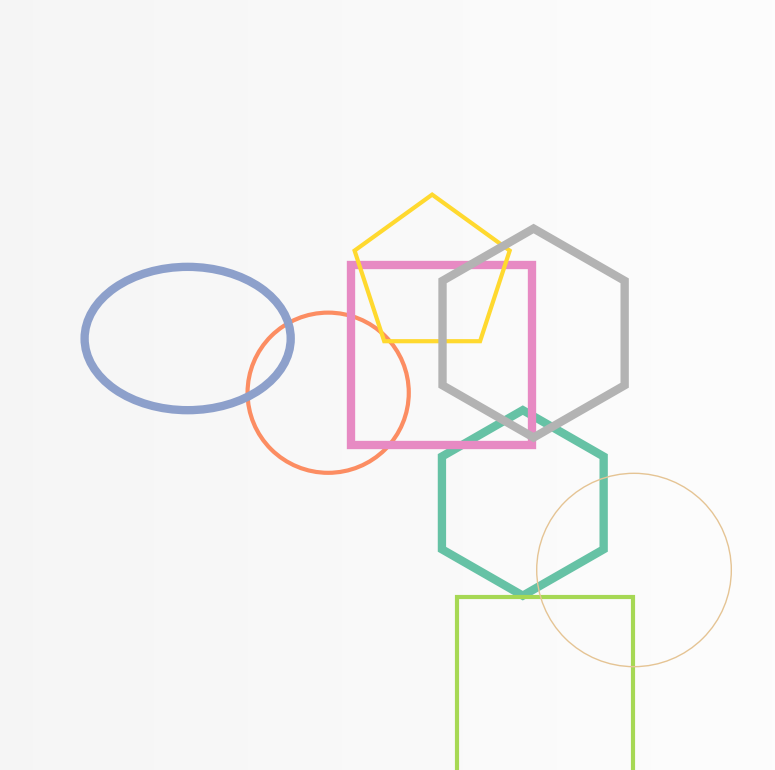[{"shape": "hexagon", "thickness": 3, "radius": 0.6, "center": [0.675, 0.347]}, {"shape": "circle", "thickness": 1.5, "radius": 0.52, "center": [0.423, 0.49]}, {"shape": "oval", "thickness": 3, "radius": 0.66, "center": [0.242, 0.56]}, {"shape": "square", "thickness": 3, "radius": 0.59, "center": [0.569, 0.539]}, {"shape": "square", "thickness": 1.5, "radius": 0.57, "center": [0.703, 0.112]}, {"shape": "pentagon", "thickness": 1.5, "radius": 0.53, "center": [0.558, 0.642]}, {"shape": "circle", "thickness": 0.5, "radius": 0.63, "center": [0.818, 0.26]}, {"shape": "hexagon", "thickness": 3, "radius": 0.68, "center": [0.689, 0.567]}]